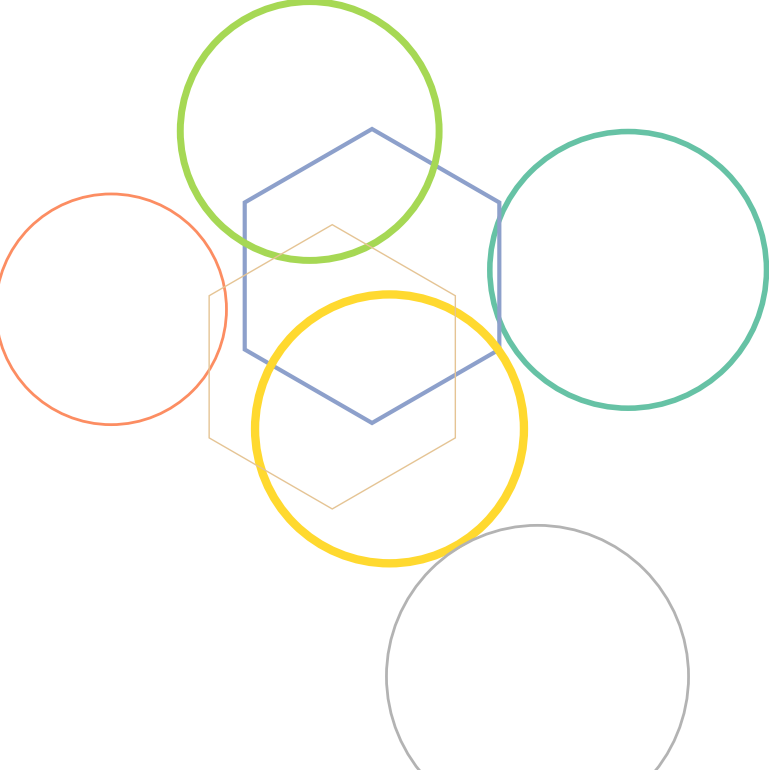[{"shape": "circle", "thickness": 2, "radius": 0.9, "center": [0.816, 0.65]}, {"shape": "circle", "thickness": 1, "radius": 0.75, "center": [0.144, 0.598]}, {"shape": "hexagon", "thickness": 1.5, "radius": 0.95, "center": [0.483, 0.642]}, {"shape": "circle", "thickness": 2.5, "radius": 0.84, "center": [0.402, 0.83]}, {"shape": "circle", "thickness": 3, "radius": 0.87, "center": [0.506, 0.443]}, {"shape": "hexagon", "thickness": 0.5, "radius": 0.92, "center": [0.431, 0.524]}, {"shape": "circle", "thickness": 1, "radius": 0.98, "center": [0.698, 0.122]}]